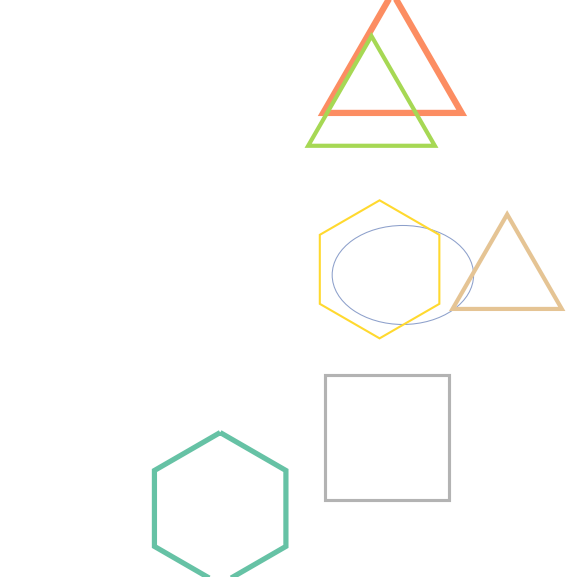[{"shape": "hexagon", "thickness": 2.5, "radius": 0.66, "center": [0.381, 0.119]}, {"shape": "triangle", "thickness": 3, "radius": 0.69, "center": [0.68, 0.873]}, {"shape": "oval", "thickness": 0.5, "radius": 0.61, "center": [0.698, 0.523]}, {"shape": "triangle", "thickness": 2, "radius": 0.63, "center": [0.643, 0.81]}, {"shape": "hexagon", "thickness": 1, "radius": 0.6, "center": [0.657, 0.533]}, {"shape": "triangle", "thickness": 2, "radius": 0.55, "center": [0.878, 0.519]}, {"shape": "square", "thickness": 1.5, "radius": 0.54, "center": [0.67, 0.241]}]